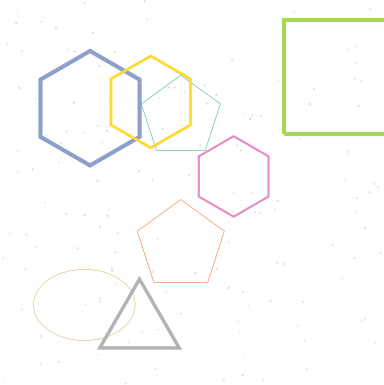[{"shape": "pentagon", "thickness": 0.5, "radius": 0.54, "center": [0.47, 0.697]}, {"shape": "pentagon", "thickness": 0.5, "radius": 0.59, "center": [0.47, 0.363]}, {"shape": "hexagon", "thickness": 3, "radius": 0.74, "center": [0.234, 0.719]}, {"shape": "hexagon", "thickness": 1.5, "radius": 0.52, "center": [0.607, 0.542]}, {"shape": "square", "thickness": 3, "radius": 0.74, "center": [0.887, 0.8]}, {"shape": "hexagon", "thickness": 2, "radius": 0.6, "center": [0.391, 0.735]}, {"shape": "oval", "thickness": 0.5, "radius": 0.66, "center": [0.219, 0.208]}, {"shape": "triangle", "thickness": 2.5, "radius": 0.6, "center": [0.362, 0.156]}]